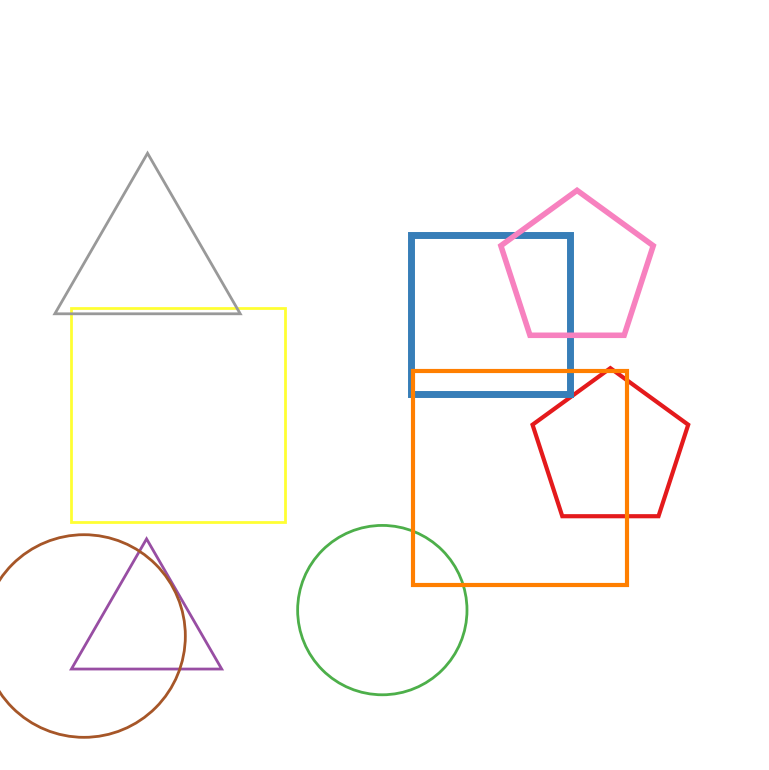[{"shape": "pentagon", "thickness": 1.5, "radius": 0.53, "center": [0.793, 0.416]}, {"shape": "square", "thickness": 2.5, "radius": 0.52, "center": [0.637, 0.591]}, {"shape": "circle", "thickness": 1, "radius": 0.55, "center": [0.497, 0.208]}, {"shape": "triangle", "thickness": 1, "radius": 0.56, "center": [0.19, 0.187]}, {"shape": "square", "thickness": 1.5, "radius": 0.7, "center": [0.675, 0.379]}, {"shape": "square", "thickness": 1, "radius": 0.7, "center": [0.231, 0.461]}, {"shape": "circle", "thickness": 1, "radius": 0.66, "center": [0.109, 0.174]}, {"shape": "pentagon", "thickness": 2, "radius": 0.52, "center": [0.749, 0.649]}, {"shape": "triangle", "thickness": 1, "radius": 0.7, "center": [0.192, 0.662]}]